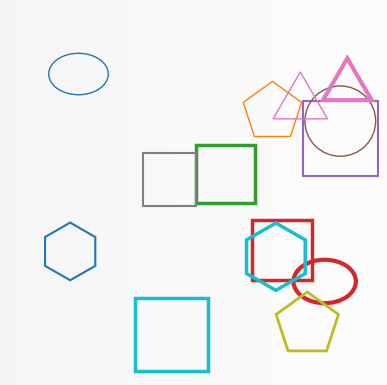[{"shape": "hexagon", "thickness": 1.5, "radius": 0.37, "center": [0.181, 0.347]}, {"shape": "oval", "thickness": 1, "radius": 0.38, "center": [0.203, 0.808]}, {"shape": "pentagon", "thickness": 1, "radius": 0.4, "center": [0.703, 0.71]}, {"shape": "square", "thickness": 2.5, "radius": 0.38, "center": [0.581, 0.549]}, {"shape": "oval", "thickness": 3, "radius": 0.4, "center": [0.838, 0.269]}, {"shape": "square", "thickness": 2.5, "radius": 0.39, "center": [0.727, 0.351]}, {"shape": "square", "thickness": 1.5, "radius": 0.49, "center": [0.879, 0.641]}, {"shape": "circle", "thickness": 1, "radius": 0.46, "center": [0.878, 0.685]}, {"shape": "triangle", "thickness": 3, "radius": 0.36, "center": [0.896, 0.776]}, {"shape": "triangle", "thickness": 1, "radius": 0.41, "center": [0.775, 0.732]}, {"shape": "square", "thickness": 1.5, "radius": 0.34, "center": [0.437, 0.535]}, {"shape": "pentagon", "thickness": 2, "radius": 0.42, "center": [0.793, 0.157]}, {"shape": "hexagon", "thickness": 2.5, "radius": 0.44, "center": [0.712, 0.333]}, {"shape": "square", "thickness": 2.5, "radius": 0.48, "center": [0.443, 0.132]}]